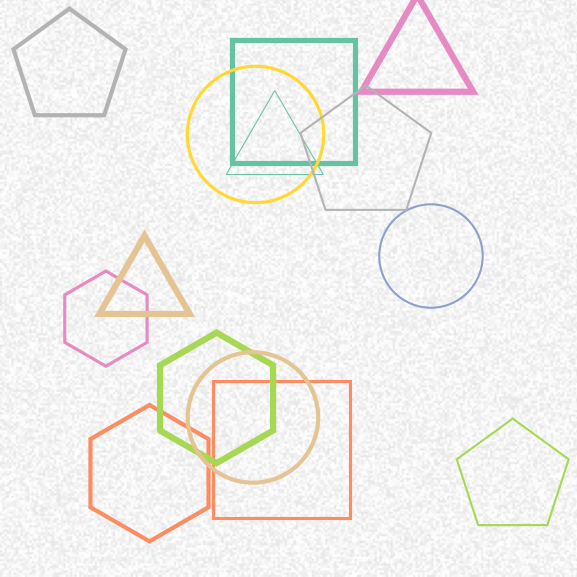[{"shape": "square", "thickness": 2.5, "radius": 0.53, "center": [0.508, 0.823]}, {"shape": "triangle", "thickness": 0.5, "radius": 0.48, "center": [0.476, 0.746]}, {"shape": "hexagon", "thickness": 2, "radius": 0.59, "center": [0.259, 0.18]}, {"shape": "square", "thickness": 1.5, "radius": 0.6, "center": [0.487, 0.221]}, {"shape": "circle", "thickness": 1, "radius": 0.45, "center": [0.746, 0.556]}, {"shape": "triangle", "thickness": 3, "radius": 0.56, "center": [0.723, 0.896]}, {"shape": "hexagon", "thickness": 1.5, "radius": 0.41, "center": [0.183, 0.447]}, {"shape": "hexagon", "thickness": 3, "radius": 0.57, "center": [0.375, 0.31]}, {"shape": "pentagon", "thickness": 1, "radius": 0.51, "center": [0.888, 0.172]}, {"shape": "circle", "thickness": 1.5, "radius": 0.59, "center": [0.443, 0.766]}, {"shape": "triangle", "thickness": 3, "radius": 0.45, "center": [0.25, 0.501]}, {"shape": "circle", "thickness": 2, "radius": 0.56, "center": [0.438, 0.276]}, {"shape": "pentagon", "thickness": 2, "radius": 0.51, "center": [0.12, 0.882]}, {"shape": "pentagon", "thickness": 1, "radius": 0.6, "center": [0.634, 0.732]}]